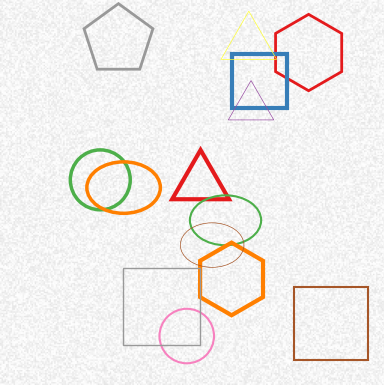[{"shape": "triangle", "thickness": 3, "radius": 0.43, "center": [0.521, 0.525]}, {"shape": "hexagon", "thickness": 2, "radius": 0.5, "center": [0.802, 0.864]}, {"shape": "square", "thickness": 3, "radius": 0.36, "center": [0.675, 0.79]}, {"shape": "oval", "thickness": 1.5, "radius": 0.46, "center": [0.586, 0.428]}, {"shape": "circle", "thickness": 2.5, "radius": 0.39, "center": [0.26, 0.533]}, {"shape": "triangle", "thickness": 0.5, "radius": 0.34, "center": [0.652, 0.723]}, {"shape": "oval", "thickness": 2.5, "radius": 0.48, "center": [0.321, 0.513]}, {"shape": "hexagon", "thickness": 3, "radius": 0.47, "center": [0.601, 0.275]}, {"shape": "triangle", "thickness": 0.5, "radius": 0.42, "center": [0.646, 0.888]}, {"shape": "square", "thickness": 1.5, "radius": 0.48, "center": [0.86, 0.16]}, {"shape": "oval", "thickness": 0.5, "radius": 0.41, "center": [0.551, 0.363]}, {"shape": "circle", "thickness": 1.5, "radius": 0.35, "center": [0.485, 0.127]}, {"shape": "pentagon", "thickness": 2, "radius": 0.47, "center": [0.308, 0.896]}, {"shape": "square", "thickness": 1, "radius": 0.5, "center": [0.42, 0.205]}]